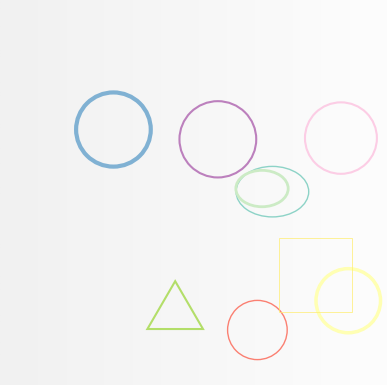[{"shape": "oval", "thickness": 1, "radius": 0.47, "center": [0.703, 0.502]}, {"shape": "circle", "thickness": 2.5, "radius": 0.42, "center": [0.899, 0.219]}, {"shape": "circle", "thickness": 1, "radius": 0.38, "center": [0.664, 0.143]}, {"shape": "circle", "thickness": 3, "radius": 0.48, "center": [0.293, 0.664]}, {"shape": "triangle", "thickness": 1.5, "radius": 0.41, "center": [0.452, 0.187]}, {"shape": "circle", "thickness": 1.5, "radius": 0.46, "center": [0.88, 0.641]}, {"shape": "circle", "thickness": 1.5, "radius": 0.5, "center": [0.562, 0.638]}, {"shape": "oval", "thickness": 2, "radius": 0.34, "center": [0.676, 0.51]}, {"shape": "square", "thickness": 0.5, "radius": 0.47, "center": [0.814, 0.286]}]